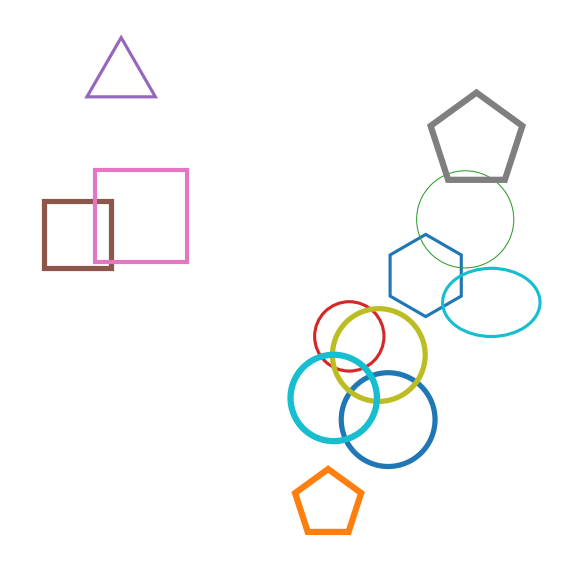[{"shape": "hexagon", "thickness": 1.5, "radius": 0.36, "center": [0.737, 0.522]}, {"shape": "circle", "thickness": 2.5, "radius": 0.41, "center": [0.672, 0.273]}, {"shape": "pentagon", "thickness": 3, "radius": 0.3, "center": [0.568, 0.127]}, {"shape": "circle", "thickness": 0.5, "radius": 0.42, "center": [0.806, 0.619]}, {"shape": "circle", "thickness": 1.5, "radius": 0.3, "center": [0.605, 0.417]}, {"shape": "triangle", "thickness": 1.5, "radius": 0.34, "center": [0.21, 0.866]}, {"shape": "square", "thickness": 2.5, "radius": 0.29, "center": [0.134, 0.593]}, {"shape": "square", "thickness": 2, "radius": 0.4, "center": [0.244, 0.625]}, {"shape": "pentagon", "thickness": 3, "radius": 0.42, "center": [0.825, 0.755]}, {"shape": "circle", "thickness": 2.5, "radius": 0.4, "center": [0.656, 0.384]}, {"shape": "circle", "thickness": 3, "radius": 0.37, "center": [0.578, 0.31]}, {"shape": "oval", "thickness": 1.5, "radius": 0.42, "center": [0.851, 0.475]}]